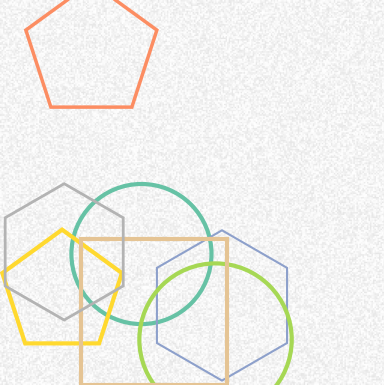[{"shape": "circle", "thickness": 3, "radius": 0.91, "center": [0.367, 0.34]}, {"shape": "pentagon", "thickness": 2.5, "radius": 0.89, "center": [0.237, 0.867]}, {"shape": "hexagon", "thickness": 1.5, "radius": 0.98, "center": [0.577, 0.207]}, {"shape": "circle", "thickness": 3, "radius": 0.99, "center": [0.56, 0.118]}, {"shape": "pentagon", "thickness": 3, "radius": 0.82, "center": [0.161, 0.24]}, {"shape": "square", "thickness": 3, "radius": 0.95, "center": [0.401, 0.19]}, {"shape": "hexagon", "thickness": 2, "radius": 0.89, "center": [0.167, 0.346]}]